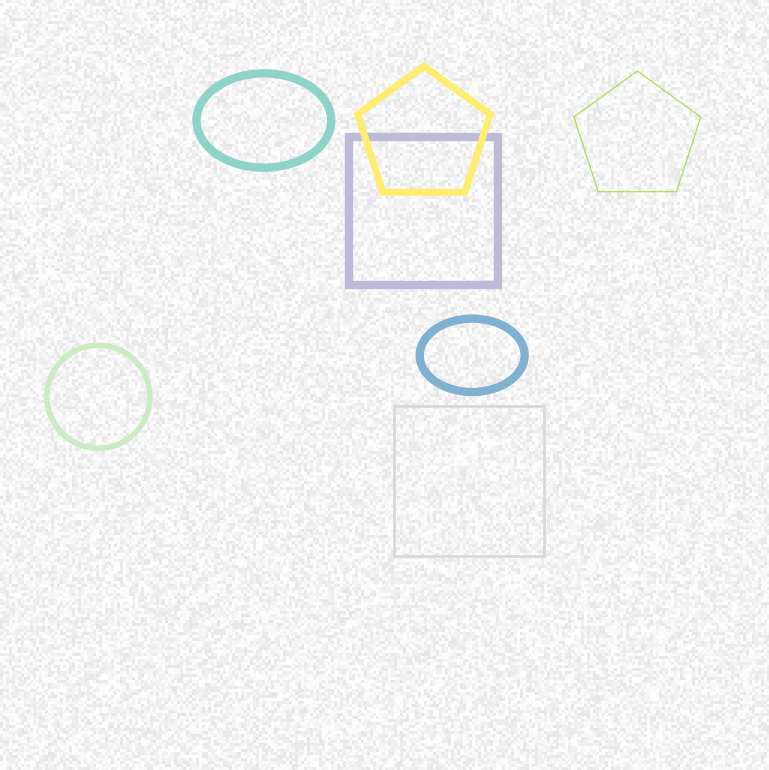[{"shape": "oval", "thickness": 3, "radius": 0.44, "center": [0.343, 0.843]}, {"shape": "square", "thickness": 3, "radius": 0.48, "center": [0.55, 0.726]}, {"shape": "oval", "thickness": 3, "radius": 0.34, "center": [0.613, 0.539]}, {"shape": "pentagon", "thickness": 0.5, "radius": 0.43, "center": [0.828, 0.821]}, {"shape": "square", "thickness": 1, "radius": 0.48, "center": [0.609, 0.375]}, {"shape": "circle", "thickness": 2, "radius": 0.33, "center": [0.128, 0.485]}, {"shape": "pentagon", "thickness": 2.5, "radius": 0.45, "center": [0.55, 0.824]}]